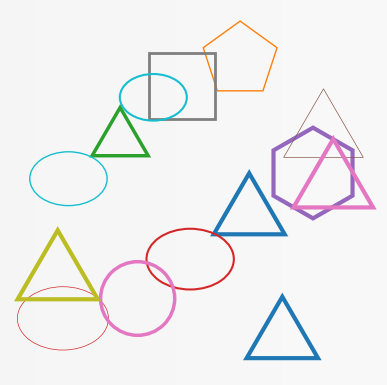[{"shape": "triangle", "thickness": 3, "radius": 0.53, "center": [0.643, 0.444]}, {"shape": "triangle", "thickness": 3, "radius": 0.53, "center": [0.729, 0.123]}, {"shape": "pentagon", "thickness": 1, "radius": 0.5, "center": [0.62, 0.845]}, {"shape": "triangle", "thickness": 2.5, "radius": 0.42, "center": [0.31, 0.637]}, {"shape": "oval", "thickness": 0.5, "radius": 0.59, "center": [0.162, 0.173]}, {"shape": "oval", "thickness": 1.5, "radius": 0.56, "center": [0.491, 0.327]}, {"shape": "hexagon", "thickness": 3, "radius": 0.59, "center": [0.808, 0.551]}, {"shape": "triangle", "thickness": 0.5, "radius": 0.59, "center": [0.835, 0.65]}, {"shape": "triangle", "thickness": 3, "radius": 0.59, "center": [0.86, 0.521]}, {"shape": "circle", "thickness": 2.5, "radius": 0.48, "center": [0.355, 0.225]}, {"shape": "square", "thickness": 2, "radius": 0.43, "center": [0.469, 0.776]}, {"shape": "triangle", "thickness": 3, "radius": 0.6, "center": [0.149, 0.282]}, {"shape": "oval", "thickness": 1.5, "radius": 0.43, "center": [0.396, 0.747]}, {"shape": "oval", "thickness": 1, "radius": 0.5, "center": [0.177, 0.536]}]